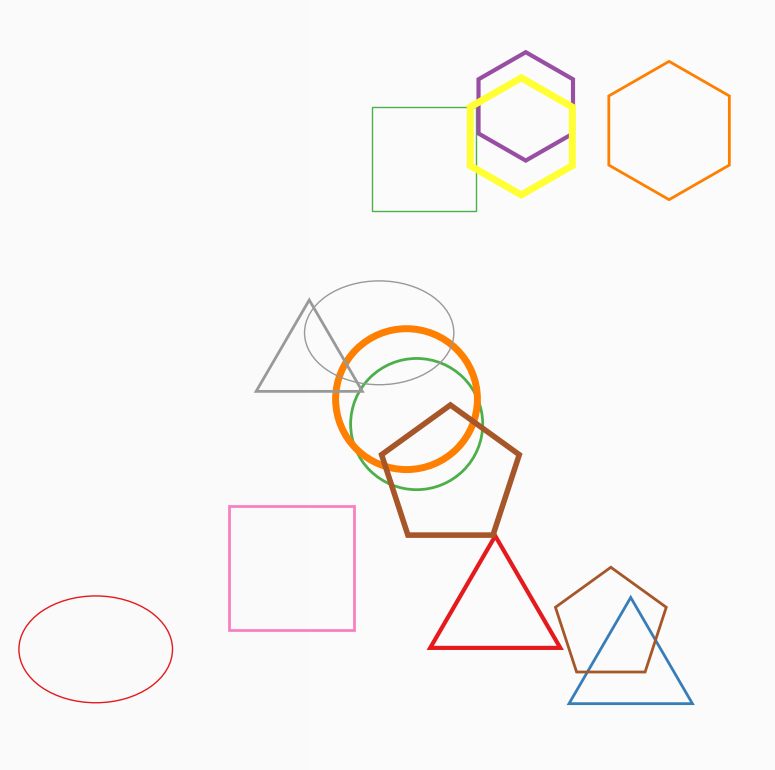[{"shape": "triangle", "thickness": 1.5, "radius": 0.48, "center": [0.639, 0.207]}, {"shape": "oval", "thickness": 0.5, "radius": 0.5, "center": [0.123, 0.157]}, {"shape": "triangle", "thickness": 1, "radius": 0.46, "center": [0.814, 0.132]}, {"shape": "square", "thickness": 0.5, "radius": 0.34, "center": [0.547, 0.793]}, {"shape": "circle", "thickness": 1, "radius": 0.43, "center": [0.538, 0.449]}, {"shape": "hexagon", "thickness": 1.5, "radius": 0.35, "center": [0.678, 0.862]}, {"shape": "hexagon", "thickness": 1, "radius": 0.45, "center": [0.863, 0.831]}, {"shape": "circle", "thickness": 2.5, "radius": 0.46, "center": [0.525, 0.482]}, {"shape": "hexagon", "thickness": 2.5, "radius": 0.38, "center": [0.673, 0.823]}, {"shape": "pentagon", "thickness": 2, "radius": 0.47, "center": [0.581, 0.381]}, {"shape": "pentagon", "thickness": 1, "radius": 0.38, "center": [0.788, 0.188]}, {"shape": "square", "thickness": 1, "radius": 0.4, "center": [0.376, 0.262]}, {"shape": "oval", "thickness": 0.5, "radius": 0.48, "center": [0.489, 0.568]}, {"shape": "triangle", "thickness": 1, "radius": 0.4, "center": [0.399, 0.531]}]